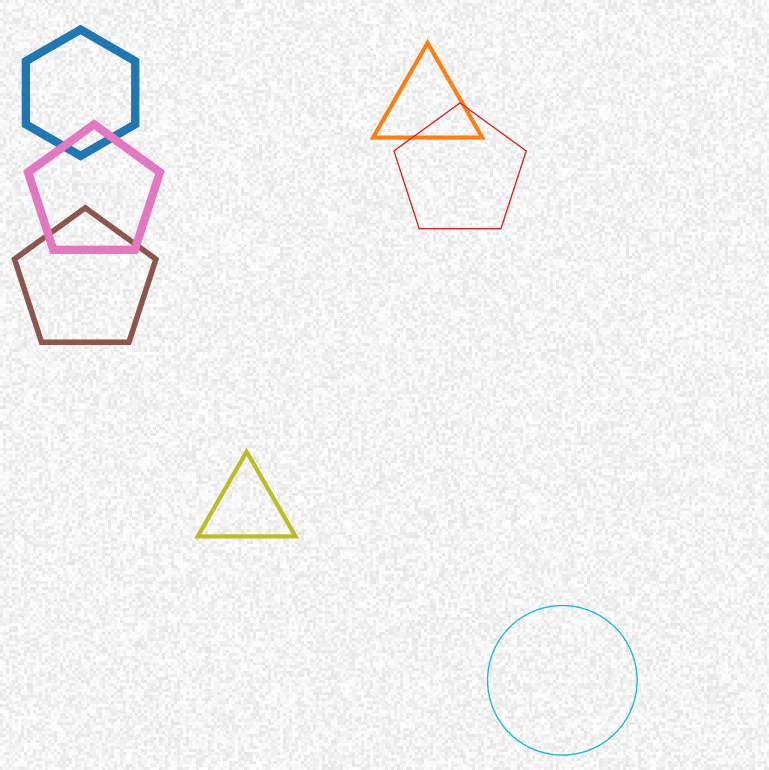[{"shape": "hexagon", "thickness": 3, "radius": 0.41, "center": [0.105, 0.88]}, {"shape": "triangle", "thickness": 1.5, "radius": 0.41, "center": [0.555, 0.862]}, {"shape": "pentagon", "thickness": 0.5, "radius": 0.45, "center": [0.598, 0.776]}, {"shape": "pentagon", "thickness": 2, "radius": 0.48, "center": [0.111, 0.634]}, {"shape": "pentagon", "thickness": 3, "radius": 0.45, "center": [0.122, 0.748]}, {"shape": "triangle", "thickness": 1.5, "radius": 0.37, "center": [0.32, 0.34]}, {"shape": "circle", "thickness": 0.5, "radius": 0.49, "center": [0.73, 0.116]}]